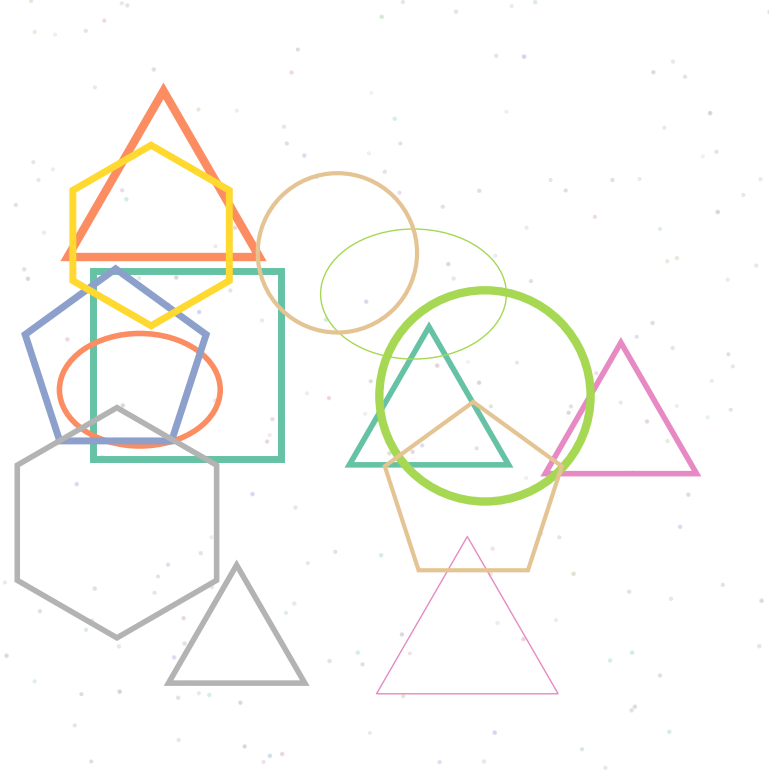[{"shape": "triangle", "thickness": 2, "radius": 0.6, "center": [0.557, 0.456]}, {"shape": "square", "thickness": 2.5, "radius": 0.61, "center": [0.243, 0.526]}, {"shape": "oval", "thickness": 2, "radius": 0.52, "center": [0.182, 0.494]}, {"shape": "triangle", "thickness": 3, "radius": 0.72, "center": [0.212, 0.738]}, {"shape": "pentagon", "thickness": 2.5, "radius": 0.62, "center": [0.15, 0.527]}, {"shape": "triangle", "thickness": 2, "radius": 0.57, "center": [0.806, 0.442]}, {"shape": "triangle", "thickness": 0.5, "radius": 0.68, "center": [0.607, 0.167]}, {"shape": "oval", "thickness": 0.5, "radius": 0.6, "center": [0.537, 0.618]}, {"shape": "circle", "thickness": 3, "radius": 0.69, "center": [0.63, 0.486]}, {"shape": "hexagon", "thickness": 2.5, "radius": 0.59, "center": [0.196, 0.694]}, {"shape": "pentagon", "thickness": 1.5, "radius": 0.6, "center": [0.615, 0.357]}, {"shape": "circle", "thickness": 1.5, "radius": 0.52, "center": [0.438, 0.672]}, {"shape": "hexagon", "thickness": 2, "radius": 0.75, "center": [0.152, 0.321]}, {"shape": "triangle", "thickness": 2, "radius": 0.51, "center": [0.307, 0.164]}]